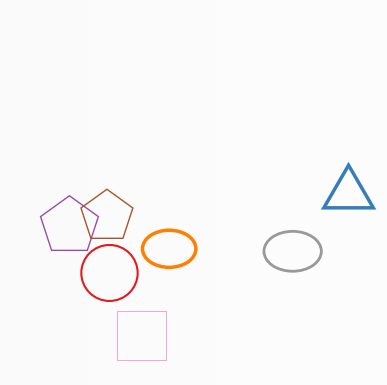[{"shape": "circle", "thickness": 1.5, "radius": 0.36, "center": [0.283, 0.291]}, {"shape": "triangle", "thickness": 2.5, "radius": 0.37, "center": [0.9, 0.497]}, {"shape": "pentagon", "thickness": 1, "radius": 0.39, "center": [0.179, 0.413]}, {"shape": "oval", "thickness": 2.5, "radius": 0.34, "center": [0.437, 0.354]}, {"shape": "pentagon", "thickness": 1, "radius": 0.35, "center": [0.276, 0.438]}, {"shape": "square", "thickness": 0.5, "radius": 0.32, "center": [0.365, 0.128]}, {"shape": "oval", "thickness": 2, "radius": 0.37, "center": [0.755, 0.347]}]